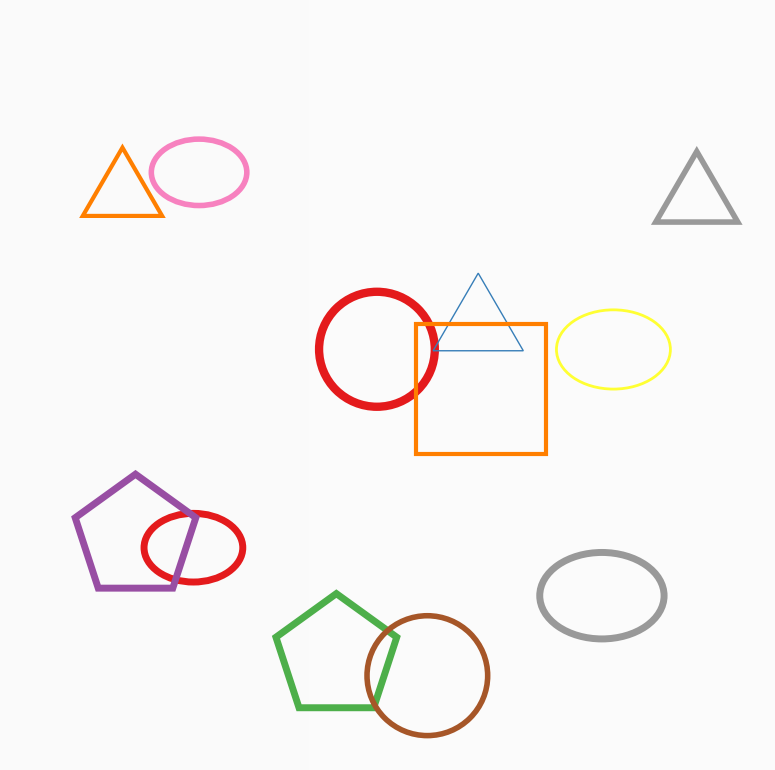[{"shape": "circle", "thickness": 3, "radius": 0.37, "center": [0.486, 0.546]}, {"shape": "oval", "thickness": 2.5, "radius": 0.32, "center": [0.25, 0.289]}, {"shape": "triangle", "thickness": 0.5, "radius": 0.34, "center": [0.617, 0.578]}, {"shape": "pentagon", "thickness": 2.5, "radius": 0.41, "center": [0.434, 0.147]}, {"shape": "pentagon", "thickness": 2.5, "radius": 0.41, "center": [0.175, 0.302]}, {"shape": "square", "thickness": 1.5, "radius": 0.42, "center": [0.621, 0.495]}, {"shape": "triangle", "thickness": 1.5, "radius": 0.3, "center": [0.158, 0.749]}, {"shape": "oval", "thickness": 1, "radius": 0.37, "center": [0.792, 0.546]}, {"shape": "circle", "thickness": 2, "radius": 0.39, "center": [0.551, 0.123]}, {"shape": "oval", "thickness": 2, "radius": 0.31, "center": [0.257, 0.776]}, {"shape": "oval", "thickness": 2.5, "radius": 0.4, "center": [0.777, 0.226]}, {"shape": "triangle", "thickness": 2, "radius": 0.31, "center": [0.899, 0.742]}]